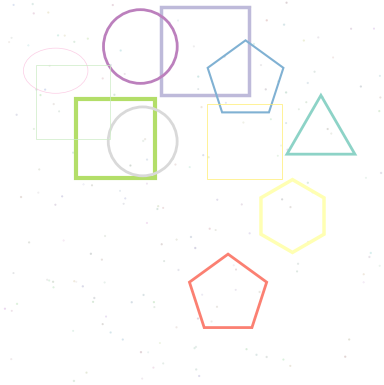[{"shape": "triangle", "thickness": 2, "radius": 0.51, "center": [0.834, 0.651]}, {"shape": "hexagon", "thickness": 2.5, "radius": 0.47, "center": [0.76, 0.439]}, {"shape": "square", "thickness": 2.5, "radius": 0.57, "center": [0.532, 0.867]}, {"shape": "pentagon", "thickness": 2, "radius": 0.53, "center": [0.592, 0.234]}, {"shape": "pentagon", "thickness": 1.5, "radius": 0.52, "center": [0.638, 0.792]}, {"shape": "square", "thickness": 3, "radius": 0.51, "center": [0.3, 0.64]}, {"shape": "oval", "thickness": 0.5, "radius": 0.42, "center": [0.145, 0.816]}, {"shape": "circle", "thickness": 2, "radius": 0.45, "center": [0.371, 0.633]}, {"shape": "circle", "thickness": 2, "radius": 0.48, "center": [0.365, 0.879]}, {"shape": "square", "thickness": 0.5, "radius": 0.48, "center": [0.189, 0.736]}, {"shape": "square", "thickness": 0.5, "radius": 0.49, "center": [0.635, 0.632]}]